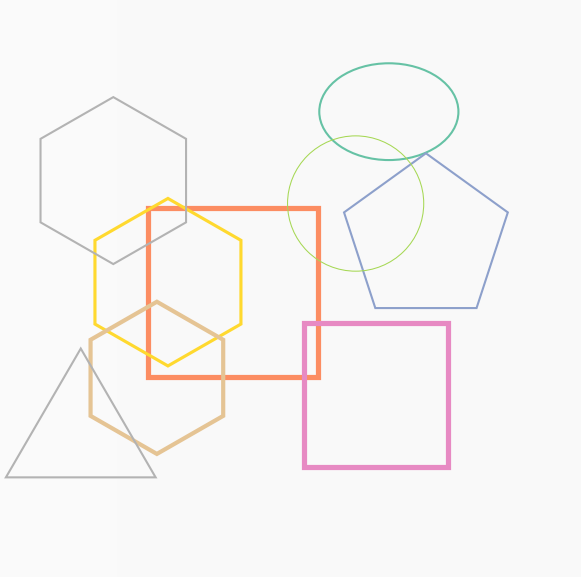[{"shape": "oval", "thickness": 1, "radius": 0.6, "center": [0.669, 0.806]}, {"shape": "square", "thickness": 2.5, "radius": 0.73, "center": [0.401, 0.492]}, {"shape": "pentagon", "thickness": 1, "radius": 0.74, "center": [0.733, 0.586]}, {"shape": "square", "thickness": 2.5, "radius": 0.62, "center": [0.648, 0.315]}, {"shape": "circle", "thickness": 0.5, "radius": 0.59, "center": [0.612, 0.647]}, {"shape": "hexagon", "thickness": 1.5, "radius": 0.73, "center": [0.289, 0.511]}, {"shape": "hexagon", "thickness": 2, "radius": 0.66, "center": [0.27, 0.345]}, {"shape": "triangle", "thickness": 1, "radius": 0.74, "center": [0.139, 0.247]}, {"shape": "hexagon", "thickness": 1, "radius": 0.72, "center": [0.195, 0.686]}]